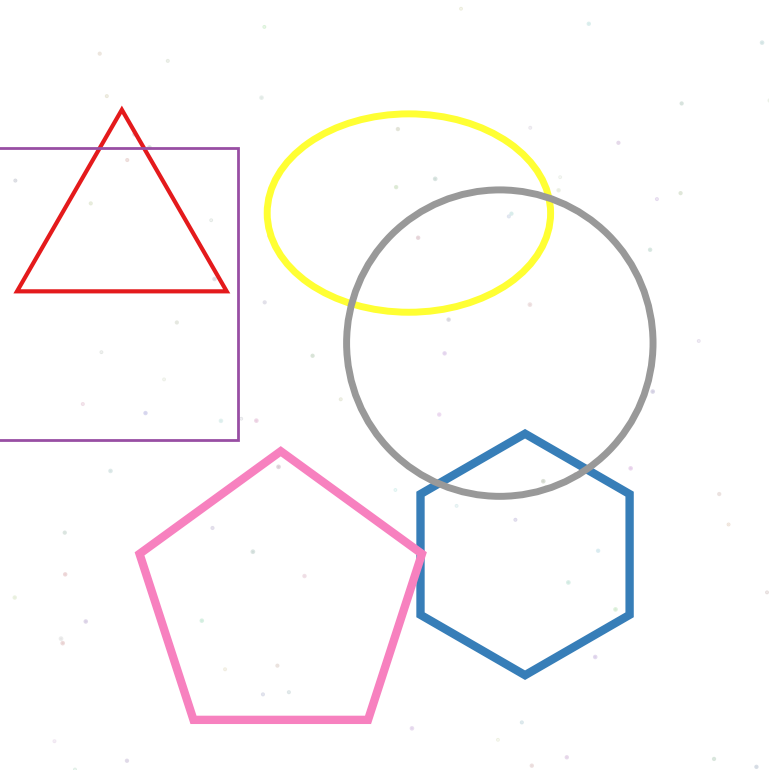[{"shape": "triangle", "thickness": 1.5, "radius": 0.79, "center": [0.158, 0.7]}, {"shape": "hexagon", "thickness": 3, "radius": 0.78, "center": [0.682, 0.28]}, {"shape": "square", "thickness": 1, "radius": 0.95, "center": [0.119, 0.618]}, {"shape": "oval", "thickness": 2.5, "radius": 0.92, "center": [0.531, 0.723]}, {"shape": "pentagon", "thickness": 3, "radius": 0.96, "center": [0.365, 0.221]}, {"shape": "circle", "thickness": 2.5, "radius": 0.99, "center": [0.649, 0.554]}]